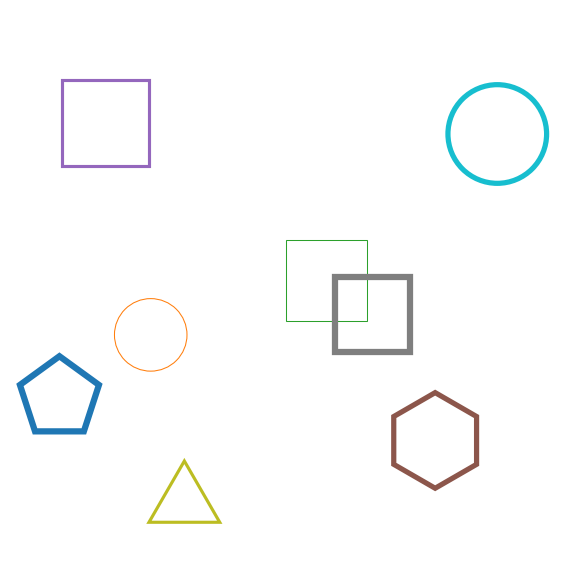[{"shape": "pentagon", "thickness": 3, "radius": 0.36, "center": [0.103, 0.31]}, {"shape": "circle", "thickness": 0.5, "radius": 0.31, "center": [0.261, 0.419]}, {"shape": "square", "thickness": 0.5, "radius": 0.35, "center": [0.566, 0.514]}, {"shape": "square", "thickness": 1.5, "radius": 0.38, "center": [0.183, 0.786]}, {"shape": "hexagon", "thickness": 2.5, "radius": 0.41, "center": [0.754, 0.236]}, {"shape": "square", "thickness": 3, "radius": 0.32, "center": [0.644, 0.455]}, {"shape": "triangle", "thickness": 1.5, "radius": 0.35, "center": [0.319, 0.13]}, {"shape": "circle", "thickness": 2.5, "radius": 0.43, "center": [0.861, 0.767]}]